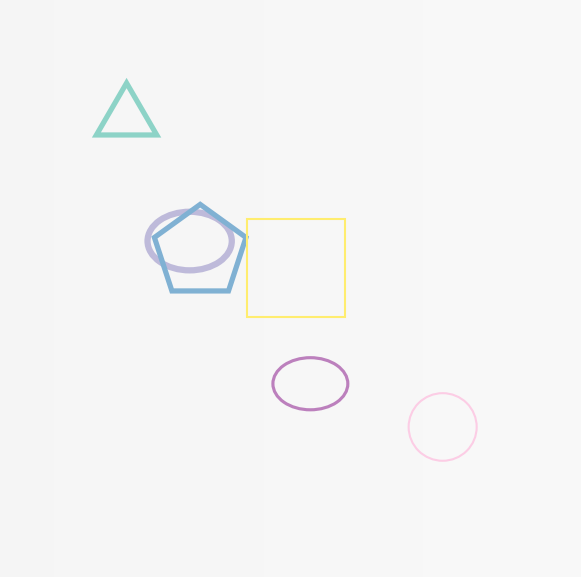[{"shape": "triangle", "thickness": 2.5, "radius": 0.3, "center": [0.218, 0.795]}, {"shape": "oval", "thickness": 3, "radius": 0.36, "center": [0.326, 0.582]}, {"shape": "pentagon", "thickness": 2.5, "radius": 0.41, "center": [0.344, 0.562]}, {"shape": "circle", "thickness": 1, "radius": 0.29, "center": [0.762, 0.26]}, {"shape": "oval", "thickness": 1.5, "radius": 0.32, "center": [0.534, 0.335]}, {"shape": "square", "thickness": 1, "radius": 0.42, "center": [0.509, 0.535]}]